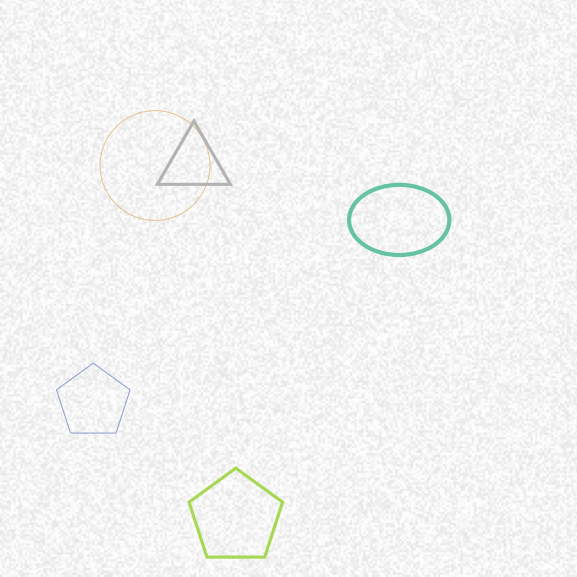[{"shape": "oval", "thickness": 2, "radius": 0.43, "center": [0.691, 0.618]}, {"shape": "pentagon", "thickness": 0.5, "radius": 0.33, "center": [0.162, 0.303]}, {"shape": "pentagon", "thickness": 1.5, "radius": 0.43, "center": [0.408, 0.103]}, {"shape": "circle", "thickness": 0.5, "radius": 0.48, "center": [0.268, 0.713]}, {"shape": "triangle", "thickness": 1.5, "radius": 0.37, "center": [0.336, 0.716]}]